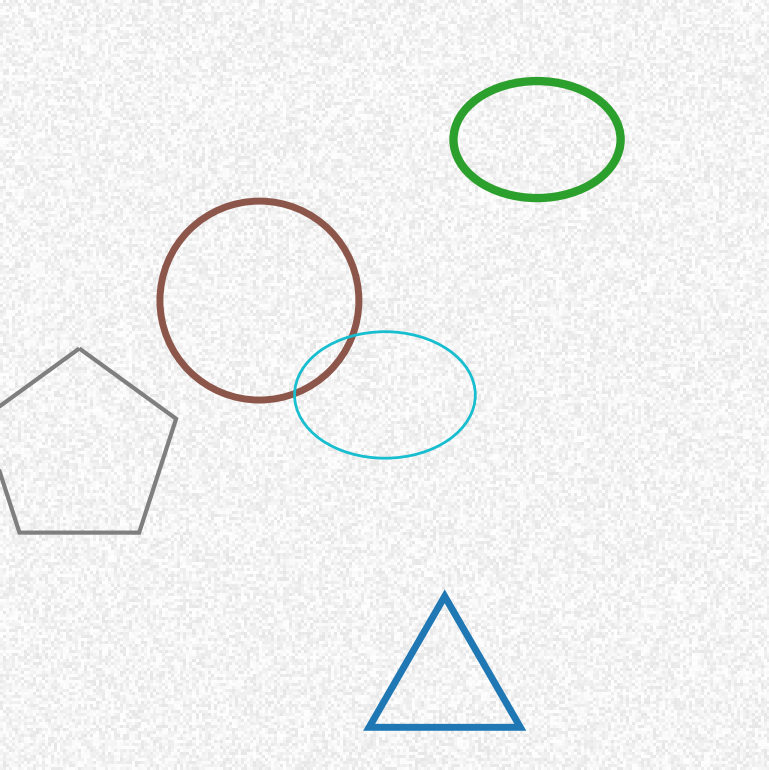[{"shape": "triangle", "thickness": 2.5, "radius": 0.57, "center": [0.578, 0.112]}, {"shape": "oval", "thickness": 3, "radius": 0.54, "center": [0.697, 0.819]}, {"shape": "circle", "thickness": 2.5, "radius": 0.65, "center": [0.337, 0.61]}, {"shape": "pentagon", "thickness": 1.5, "radius": 0.66, "center": [0.103, 0.415]}, {"shape": "oval", "thickness": 1, "radius": 0.59, "center": [0.5, 0.487]}]